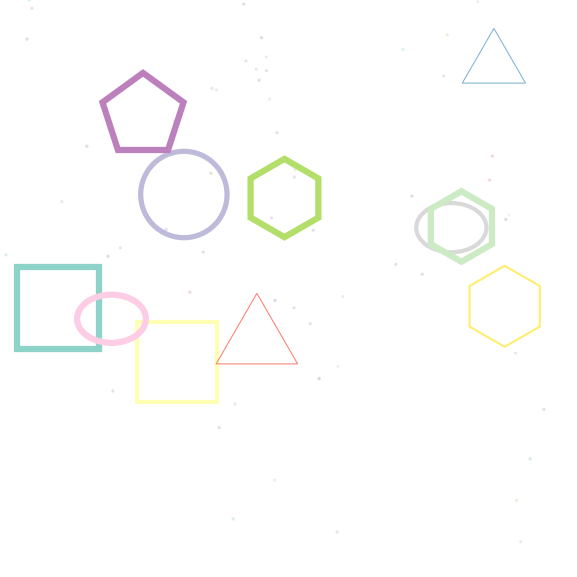[{"shape": "square", "thickness": 3, "radius": 0.35, "center": [0.1, 0.466]}, {"shape": "square", "thickness": 2, "radius": 0.35, "center": [0.306, 0.372]}, {"shape": "circle", "thickness": 2.5, "radius": 0.37, "center": [0.318, 0.662]}, {"shape": "triangle", "thickness": 0.5, "radius": 0.41, "center": [0.445, 0.41]}, {"shape": "triangle", "thickness": 0.5, "radius": 0.32, "center": [0.855, 0.887]}, {"shape": "hexagon", "thickness": 3, "radius": 0.34, "center": [0.493, 0.656]}, {"shape": "oval", "thickness": 3, "radius": 0.3, "center": [0.193, 0.447]}, {"shape": "oval", "thickness": 2, "radius": 0.3, "center": [0.782, 0.605]}, {"shape": "pentagon", "thickness": 3, "radius": 0.37, "center": [0.248, 0.799]}, {"shape": "hexagon", "thickness": 3, "radius": 0.31, "center": [0.799, 0.607]}, {"shape": "hexagon", "thickness": 1, "radius": 0.35, "center": [0.874, 0.469]}]